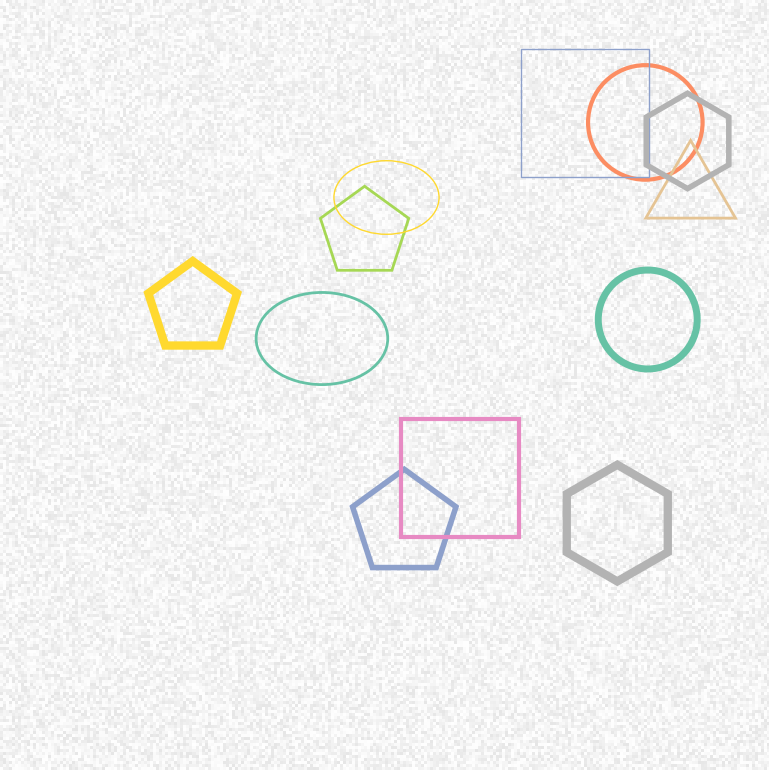[{"shape": "circle", "thickness": 2.5, "radius": 0.32, "center": [0.841, 0.585]}, {"shape": "oval", "thickness": 1, "radius": 0.43, "center": [0.418, 0.56]}, {"shape": "circle", "thickness": 1.5, "radius": 0.37, "center": [0.838, 0.841]}, {"shape": "pentagon", "thickness": 2, "radius": 0.35, "center": [0.525, 0.32]}, {"shape": "square", "thickness": 0.5, "radius": 0.42, "center": [0.759, 0.853]}, {"shape": "square", "thickness": 1.5, "radius": 0.38, "center": [0.597, 0.379]}, {"shape": "pentagon", "thickness": 1, "radius": 0.3, "center": [0.473, 0.698]}, {"shape": "pentagon", "thickness": 3, "radius": 0.3, "center": [0.25, 0.6]}, {"shape": "oval", "thickness": 0.5, "radius": 0.34, "center": [0.502, 0.744]}, {"shape": "triangle", "thickness": 1, "radius": 0.34, "center": [0.897, 0.75]}, {"shape": "hexagon", "thickness": 3, "radius": 0.38, "center": [0.802, 0.321]}, {"shape": "hexagon", "thickness": 2, "radius": 0.31, "center": [0.893, 0.817]}]